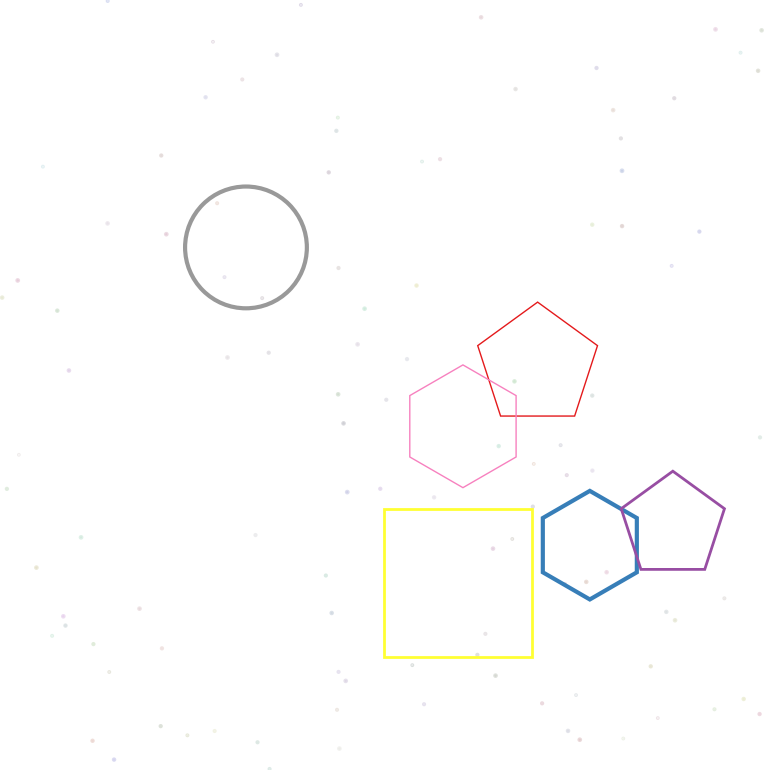[{"shape": "pentagon", "thickness": 0.5, "radius": 0.41, "center": [0.698, 0.526]}, {"shape": "hexagon", "thickness": 1.5, "radius": 0.35, "center": [0.766, 0.292]}, {"shape": "pentagon", "thickness": 1, "radius": 0.35, "center": [0.874, 0.318]}, {"shape": "square", "thickness": 1, "radius": 0.48, "center": [0.594, 0.243]}, {"shape": "hexagon", "thickness": 0.5, "radius": 0.4, "center": [0.601, 0.446]}, {"shape": "circle", "thickness": 1.5, "radius": 0.4, "center": [0.319, 0.679]}]